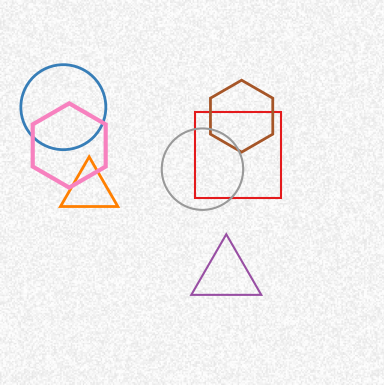[{"shape": "square", "thickness": 1.5, "radius": 0.56, "center": [0.619, 0.597]}, {"shape": "circle", "thickness": 2, "radius": 0.55, "center": [0.165, 0.722]}, {"shape": "triangle", "thickness": 1.5, "radius": 0.52, "center": [0.588, 0.287]}, {"shape": "triangle", "thickness": 2, "radius": 0.43, "center": [0.232, 0.507]}, {"shape": "hexagon", "thickness": 2, "radius": 0.47, "center": [0.628, 0.698]}, {"shape": "hexagon", "thickness": 3, "radius": 0.55, "center": [0.18, 0.622]}, {"shape": "circle", "thickness": 1.5, "radius": 0.53, "center": [0.526, 0.561]}]